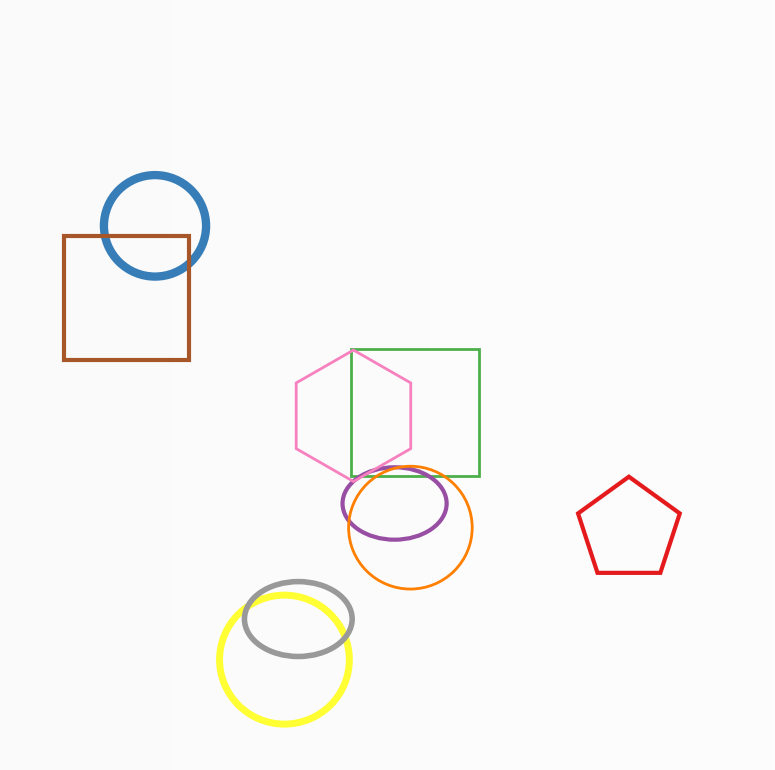[{"shape": "pentagon", "thickness": 1.5, "radius": 0.35, "center": [0.812, 0.312]}, {"shape": "circle", "thickness": 3, "radius": 0.33, "center": [0.2, 0.707]}, {"shape": "square", "thickness": 1, "radius": 0.41, "center": [0.536, 0.464]}, {"shape": "oval", "thickness": 1.5, "radius": 0.34, "center": [0.509, 0.346]}, {"shape": "circle", "thickness": 1, "radius": 0.4, "center": [0.53, 0.315]}, {"shape": "circle", "thickness": 2.5, "radius": 0.42, "center": [0.367, 0.143]}, {"shape": "square", "thickness": 1.5, "radius": 0.4, "center": [0.163, 0.613]}, {"shape": "hexagon", "thickness": 1, "radius": 0.43, "center": [0.456, 0.46]}, {"shape": "oval", "thickness": 2, "radius": 0.35, "center": [0.385, 0.196]}]